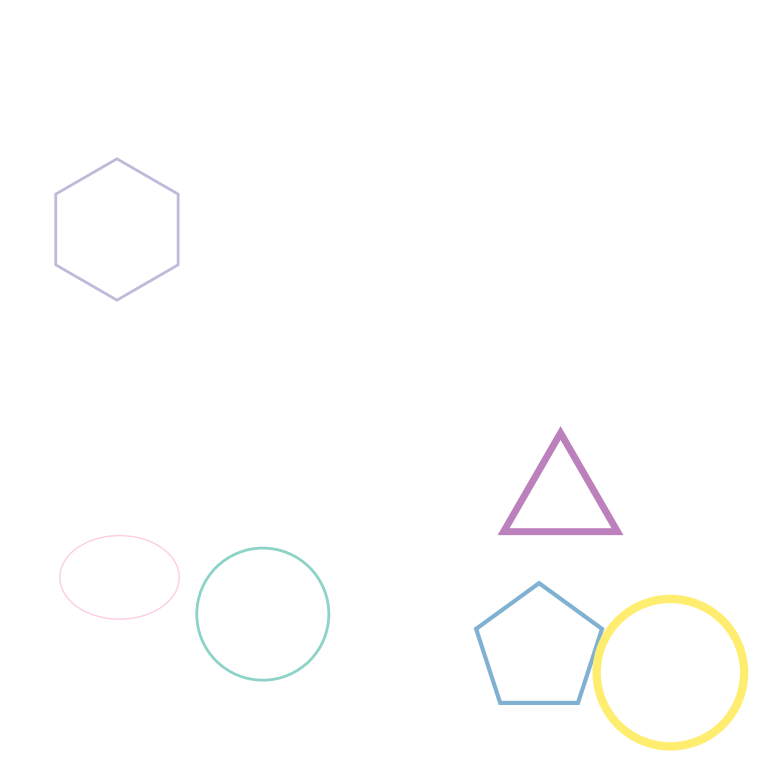[{"shape": "circle", "thickness": 1, "radius": 0.43, "center": [0.341, 0.202]}, {"shape": "hexagon", "thickness": 1, "radius": 0.46, "center": [0.152, 0.702]}, {"shape": "pentagon", "thickness": 1.5, "radius": 0.43, "center": [0.7, 0.157]}, {"shape": "oval", "thickness": 0.5, "radius": 0.39, "center": [0.155, 0.25]}, {"shape": "triangle", "thickness": 2.5, "radius": 0.43, "center": [0.728, 0.352]}, {"shape": "circle", "thickness": 3, "radius": 0.48, "center": [0.871, 0.126]}]